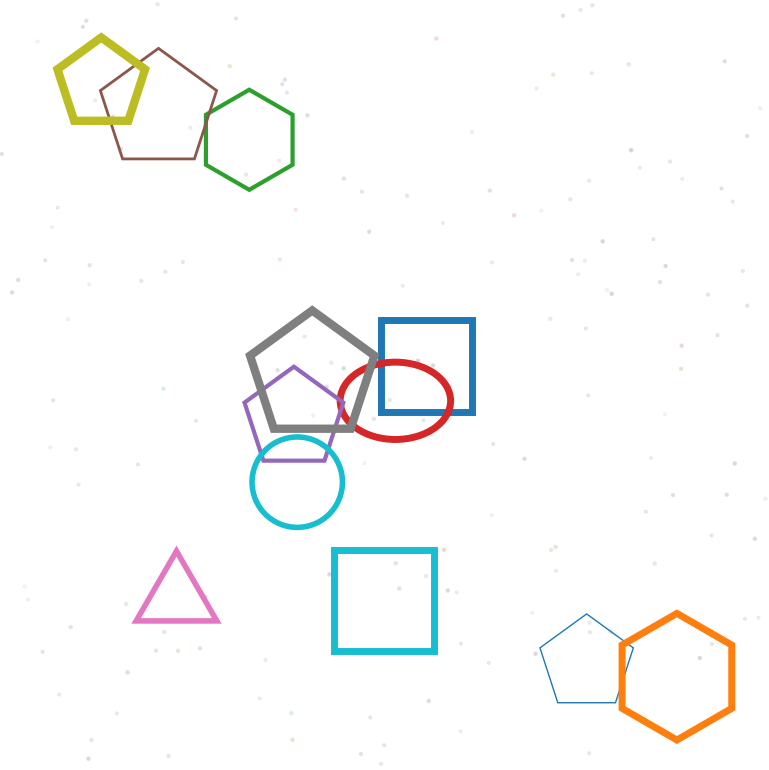[{"shape": "square", "thickness": 2.5, "radius": 0.3, "center": [0.554, 0.525]}, {"shape": "pentagon", "thickness": 0.5, "radius": 0.32, "center": [0.762, 0.139]}, {"shape": "hexagon", "thickness": 2.5, "radius": 0.41, "center": [0.879, 0.121]}, {"shape": "hexagon", "thickness": 1.5, "radius": 0.32, "center": [0.324, 0.818]}, {"shape": "oval", "thickness": 2.5, "radius": 0.36, "center": [0.513, 0.479]}, {"shape": "pentagon", "thickness": 1.5, "radius": 0.34, "center": [0.382, 0.456]}, {"shape": "pentagon", "thickness": 1, "radius": 0.4, "center": [0.206, 0.858]}, {"shape": "triangle", "thickness": 2, "radius": 0.3, "center": [0.229, 0.224]}, {"shape": "pentagon", "thickness": 3, "radius": 0.42, "center": [0.406, 0.512]}, {"shape": "pentagon", "thickness": 3, "radius": 0.3, "center": [0.132, 0.892]}, {"shape": "circle", "thickness": 2, "radius": 0.29, "center": [0.386, 0.374]}, {"shape": "square", "thickness": 2.5, "radius": 0.33, "center": [0.499, 0.22]}]